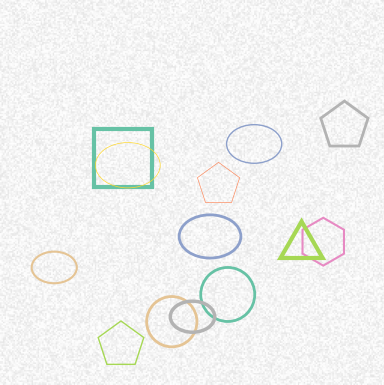[{"shape": "circle", "thickness": 2, "radius": 0.35, "center": [0.592, 0.235]}, {"shape": "square", "thickness": 3, "radius": 0.38, "center": [0.32, 0.59]}, {"shape": "pentagon", "thickness": 0.5, "radius": 0.29, "center": [0.568, 0.521]}, {"shape": "oval", "thickness": 1, "radius": 0.36, "center": [0.66, 0.626]}, {"shape": "oval", "thickness": 2, "radius": 0.4, "center": [0.546, 0.386]}, {"shape": "hexagon", "thickness": 1.5, "radius": 0.31, "center": [0.84, 0.372]}, {"shape": "pentagon", "thickness": 1, "radius": 0.31, "center": [0.314, 0.104]}, {"shape": "triangle", "thickness": 3, "radius": 0.32, "center": [0.783, 0.361]}, {"shape": "oval", "thickness": 0.5, "radius": 0.42, "center": [0.332, 0.571]}, {"shape": "oval", "thickness": 1.5, "radius": 0.29, "center": [0.141, 0.305]}, {"shape": "circle", "thickness": 2, "radius": 0.33, "center": [0.446, 0.164]}, {"shape": "oval", "thickness": 2.5, "radius": 0.29, "center": [0.5, 0.177]}, {"shape": "pentagon", "thickness": 2, "radius": 0.32, "center": [0.895, 0.673]}]